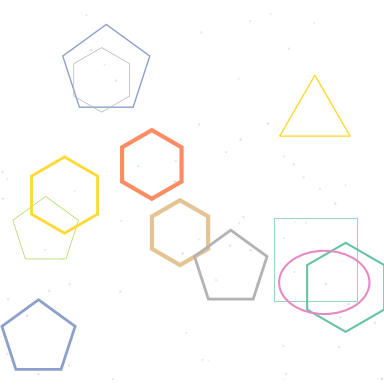[{"shape": "hexagon", "thickness": 1.5, "radius": 0.58, "center": [0.898, 0.254]}, {"shape": "square", "thickness": 0.5, "radius": 0.54, "center": [0.819, 0.327]}, {"shape": "hexagon", "thickness": 3, "radius": 0.45, "center": [0.394, 0.573]}, {"shape": "pentagon", "thickness": 2, "radius": 0.5, "center": [0.1, 0.121]}, {"shape": "pentagon", "thickness": 1, "radius": 0.59, "center": [0.276, 0.818]}, {"shape": "oval", "thickness": 1.5, "radius": 0.59, "center": [0.842, 0.266]}, {"shape": "pentagon", "thickness": 0.5, "radius": 0.45, "center": [0.119, 0.4]}, {"shape": "hexagon", "thickness": 2, "radius": 0.49, "center": [0.168, 0.493]}, {"shape": "triangle", "thickness": 1, "radius": 0.53, "center": [0.818, 0.699]}, {"shape": "hexagon", "thickness": 3, "radius": 0.42, "center": [0.468, 0.396]}, {"shape": "hexagon", "thickness": 0.5, "radius": 0.42, "center": [0.264, 0.793]}, {"shape": "pentagon", "thickness": 2, "radius": 0.5, "center": [0.599, 0.303]}]